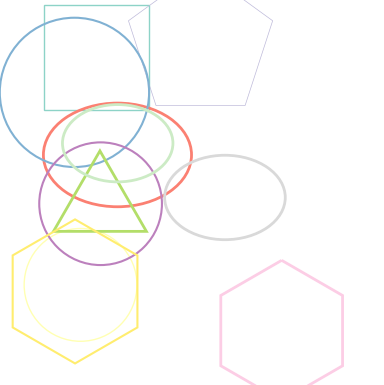[{"shape": "square", "thickness": 1, "radius": 0.68, "center": [0.25, 0.852]}, {"shape": "circle", "thickness": 1, "radius": 0.73, "center": [0.209, 0.26]}, {"shape": "pentagon", "thickness": 0.5, "radius": 0.98, "center": [0.521, 0.885]}, {"shape": "oval", "thickness": 2, "radius": 0.96, "center": [0.305, 0.598]}, {"shape": "circle", "thickness": 1.5, "radius": 0.97, "center": [0.193, 0.76]}, {"shape": "triangle", "thickness": 2, "radius": 0.7, "center": [0.26, 0.469]}, {"shape": "hexagon", "thickness": 2, "radius": 0.91, "center": [0.732, 0.141]}, {"shape": "oval", "thickness": 2, "radius": 0.78, "center": [0.584, 0.487]}, {"shape": "circle", "thickness": 1.5, "radius": 0.8, "center": [0.261, 0.471]}, {"shape": "oval", "thickness": 2, "radius": 0.72, "center": [0.306, 0.628]}, {"shape": "hexagon", "thickness": 1.5, "radius": 0.94, "center": [0.195, 0.243]}]